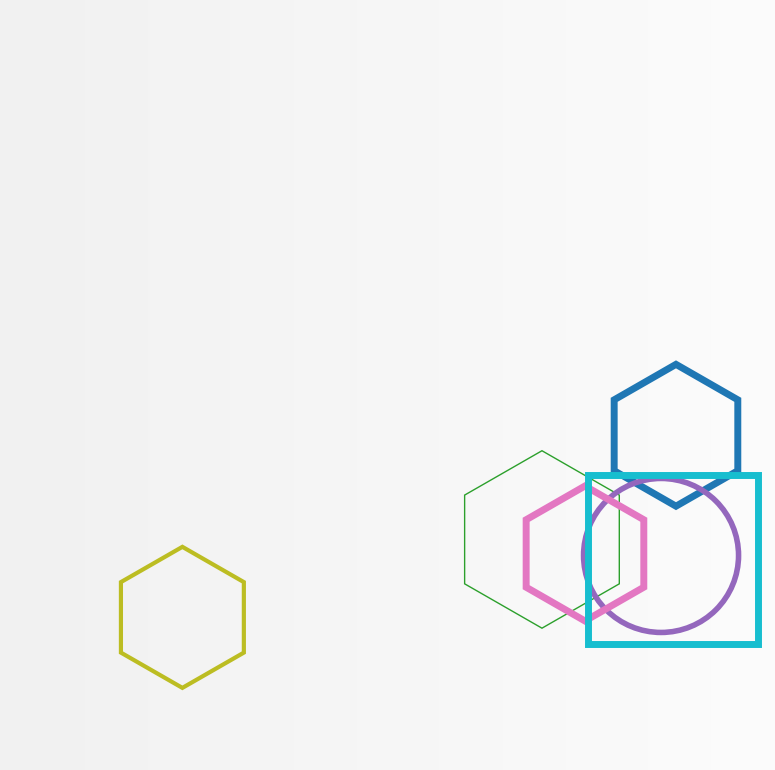[{"shape": "hexagon", "thickness": 2.5, "radius": 0.46, "center": [0.872, 0.435]}, {"shape": "hexagon", "thickness": 0.5, "radius": 0.58, "center": [0.699, 0.299]}, {"shape": "circle", "thickness": 2, "radius": 0.5, "center": [0.853, 0.279]}, {"shape": "hexagon", "thickness": 2.5, "radius": 0.44, "center": [0.755, 0.281]}, {"shape": "hexagon", "thickness": 1.5, "radius": 0.46, "center": [0.235, 0.198]}, {"shape": "square", "thickness": 2.5, "radius": 0.55, "center": [0.868, 0.273]}]